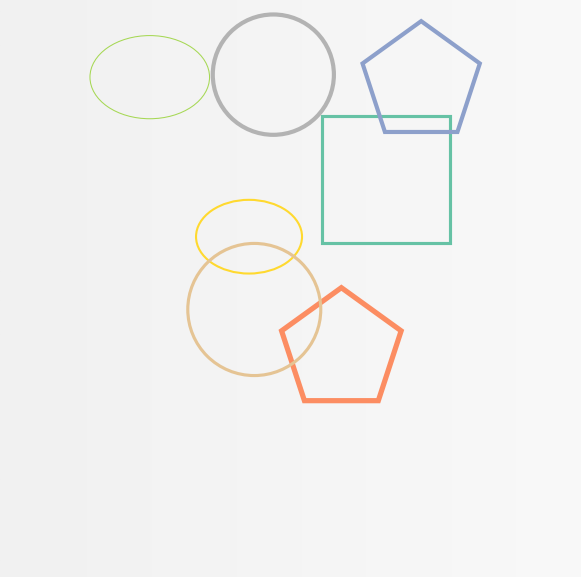[{"shape": "square", "thickness": 1.5, "radius": 0.55, "center": [0.664, 0.689]}, {"shape": "pentagon", "thickness": 2.5, "radius": 0.54, "center": [0.587, 0.393]}, {"shape": "pentagon", "thickness": 2, "radius": 0.53, "center": [0.725, 0.856]}, {"shape": "oval", "thickness": 0.5, "radius": 0.51, "center": [0.258, 0.866]}, {"shape": "oval", "thickness": 1, "radius": 0.46, "center": [0.428, 0.589]}, {"shape": "circle", "thickness": 1.5, "radius": 0.57, "center": [0.437, 0.463]}, {"shape": "circle", "thickness": 2, "radius": 0.52, "center": [0.47, 0.87]}]